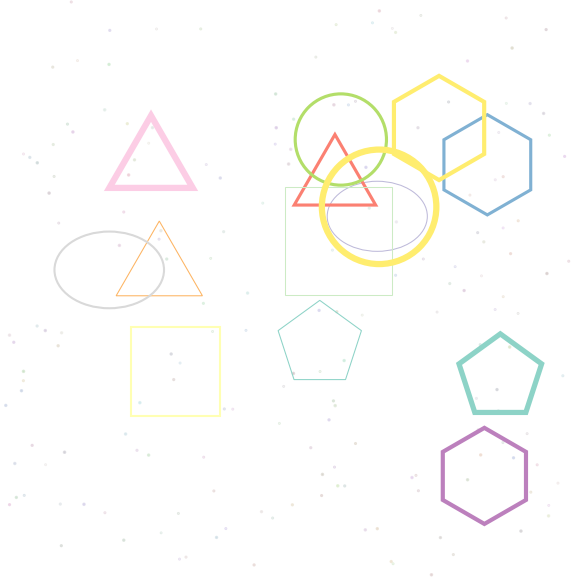[{"shape": "pentagon", "thickness": 2.5, "radius": 0.38, "center": [0.866, 0.346]}, {"shape": "pentagon", "thickness": 0.5, "radius": 0.38, "center": [0.554, 0.403]}, {"shape": "square", "thickness": 1, "radius": 0.38, "center": [0.303, 0.356]}, {"shape": "oval", "thickness": 0.5, "radius": 0.43, "center": [0.653, 0.625]}, {"shape": "triangle", "thickness": 1.5, "radius": 0.41, "center": [0.58, 0.685]}, {"shape": "hexagon", "thickness": 1.5, "radius": 0.43, "center": [0.844, 0.714]}, {"shape": "triangle", "thickness": 0.5, "radius": 0.43, "center": [0.276, 0.53]}, {"shape": "circle", "thickness": 1.5, "radius": 0.4, "center": [0.59, 0.758]}, {"shape": "triangle", "thickness": 3, "radius": 0.42, "center": [0.262, 0.715]}, {"shape": "oval", "thickness": 1, "radius": 0.47, "center": [0.189, 0.532]}, {"shape": "hexagon", "thickness": 2, "radius": 0.42, "center": [0.839, 0.175]}, {"shape": "square", "thickness": 0.5, "radius": 0.46, "center": [0.586, 0.582]}, {"shape": "hexagon", "thickness": 2, "radius": 0.45, "center": [0.76, 0.778]}, {"shape": "circle", "thickness": 3, "radius": 0.5, "center": [0.656, 0.641]}]